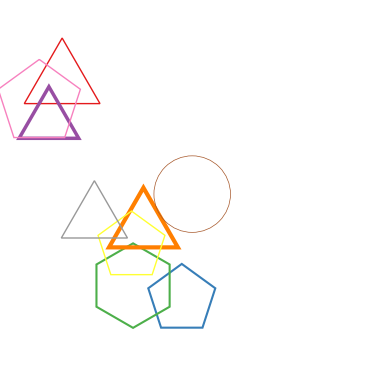[{"shape": "triangle", "thickness": 1, "radius": 0.57, "center": [0.161, 0.788]}, {"shape": "pentagon", "thickness": 1.5, "radius": 0.46, "center": [0.472, 0.223]}, {"shape": "hexagon", "thickness": 1.5, "radius": 0.55, "center": [0.346, 0.258]}, {"shape": "triangle", "thickness": 2.5, "radius": 0.45, "center": [0.127, 0.685]}, {"shape": "triangle", "thickness": 3, "radius": 0.52, "center": [0.373, 0.409]}, {"shape": "pentagon", "thickness": 1, "radius": 0.46, "center": [0.342, 0.36]}, {"shape": "circle", "thickness": 0.5, "radius": 0.5, "center": [0.499, 0.496]}, {"shape": "pentagon", "thickness": 1, "radius": 0.56, "center": [0.102, 0.733]}, {"shape": "triangle", "thickness": 1, "radius": 0.5, "center": [0.245, 0.431]}]